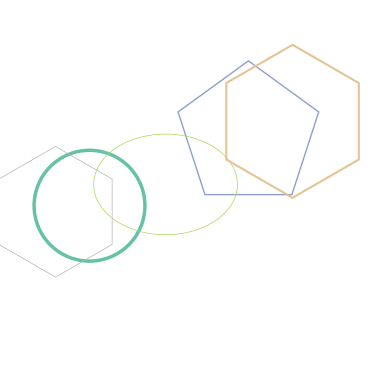[{"shape": "circle", "thickness": 2.5, "radius": 0.72, "center": [0.233, 0.466]}, {"shape": "pentagon", "thickness": 1, "radius": 0.96, "center": [0.645, 0.65]}, {"shape": "oval", "thickness": 0.5, "radius": 0.93, "center": [0.43, 0.521]}, {"shape": "hexagon", "thickness": 1.5, "radius": 0.99, "center": [0.76, 0.685]}, {"shape": "hexagon", "thickness": 0.5, "radius": 0.85, "center": [0.144, 0.45]}]